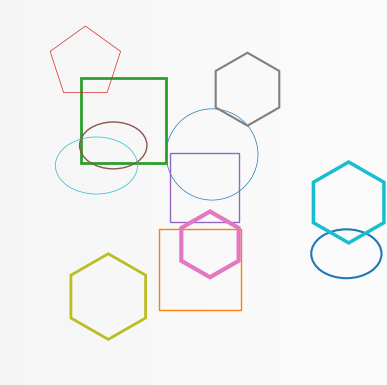[{"shape": "circle", "thickness": 0.5, "radius": 0.59, "center": [0.547, 0.599]}, {"shape": "oval", "thickness": 1.5, "radius": 0.45, "center": [0.894, 0.341]}, {"shape": "square", "thickness": 1, "radius": 0.53, "center": [0.516, 0.3]}, {"shape": "square", "thickness": 2, "radius": 0.55, "center": [0.319, 0.687]}, {"shape": "pentagon", "thickness": 0.5, "radius": 0.48, "center": [0.22, 0.837]}, {"shape": "square", "thickness": 1, "radius": 0.45, "center": [0.527, 0.513]}, {"shape": "oval", "thickness": 1, "radius": 0.43, "center": [0.292, 0.622]}, {"shape": "hexagon", "thickness": 3, "radius": 0.43, "center": [0.542, 0.365]}, {"shape": "hexagon", "thickness": 1.5, "radius": 0.47, "center": [0.639, 0.768]}, {"shape": "hexagon", "thickness": 2, "radius": 0.56, "center": [0.279, 0.23]}, {"shape": "hexagon", "thickness": 2.5, "radius": 0.53, "center": [0.9, 0.474]}, {"shape": "oval", "thickness": 0.5, "radius": 0.53, "center": [0.249, 0.57]}]